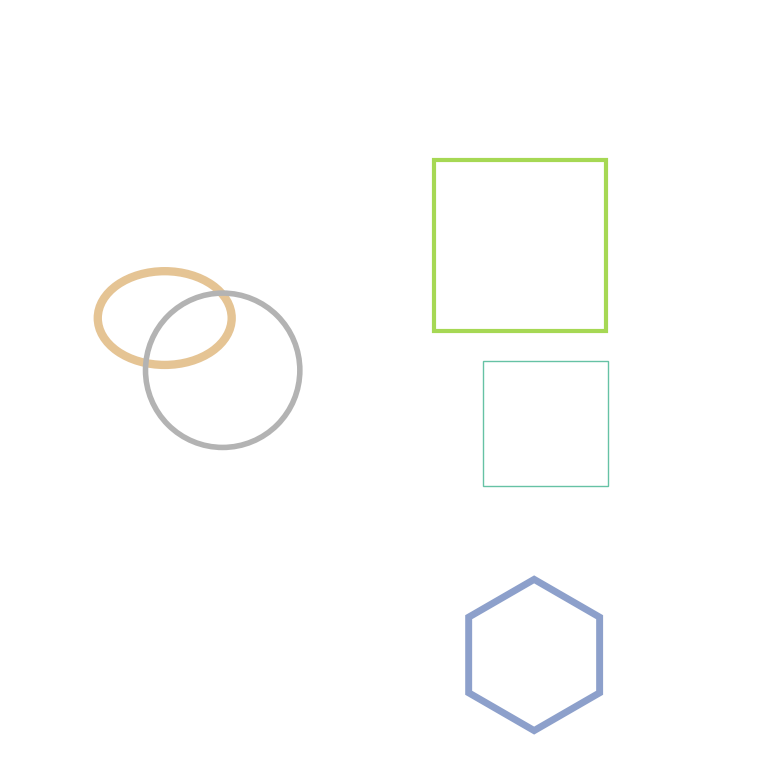[{"shape": "square", "thickness": 0.5, "radius": 0.41, "center": [0.708, 0.45]}, {"shape": "hexagon", "thickness": 2.5, "radius": 0.49, "center": [0.694, 0.149]}, {"shape": "square", "thickness": 1.5, "radius": 0.56, "center": [0.675, 0.681]}, {"shape": "oval", "thickness": 3, "radius": 0.43, "center": [0.214, 0.587]}, {"shape": "circle", "thickness": 2, "radius": 0.5, "center": [0.289, 0.519]}]